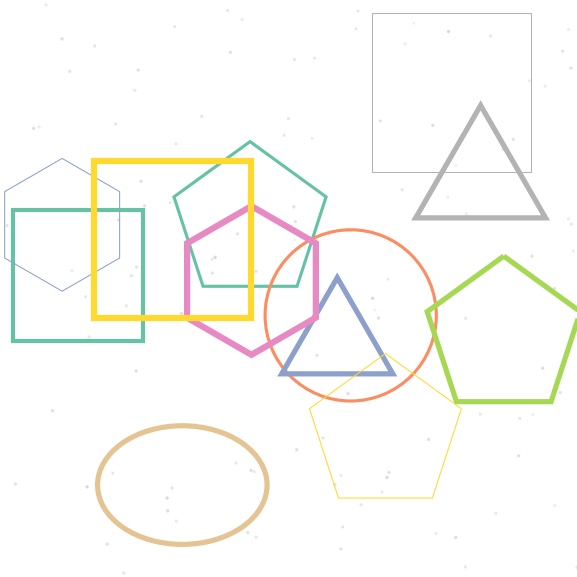[{"shape": "square", "thickness": 2, "radius": 0.56, "center": [0.135, 0.522]}, {"shape": "pentagon", "thickness": 1.5, "radius": 0.69, "center": [0.433, 0.615]}, {"shape": "circle", "thickness": 1.5, "radius": 0.74, "center": [0.607, 0.453]}, {"shape": "triangle", "thickness": 2.5, "radius": 0.56, "center": [0.584, 0.407]}, {"shape": "hexagon", "thickness": 0.5, "radius": 0.57, "center": [0.108, 0.61]}, {"shape": "hexagon", "thickness": 3, "radius": 0.64, "center": [0.435, 0.513]}, {"shape": "pentagon", "thickness": 2.5, "radius": 0.7, "center": [0.872, 0.416]}, {"shape": "pentagon", "thickness": 0.5, "radius": 0.69, "center": [0.667, 0.249]}, {"shape": "square", "thickness": 3, "radius": 0.68, "center": [0.298, 0.585]}, {"shape": "oval", "thickness": 2.5, "radius": 0.73, "center": [0.316, 0.159]}, {"shape": "triangle", "thickness": 2.5, "radius": 0.65, "center": [0.832, 0.687]}, {"shape": "square", "thickness": 0.5, "radius": 0.69, "center": [0.781, 0.839]}]